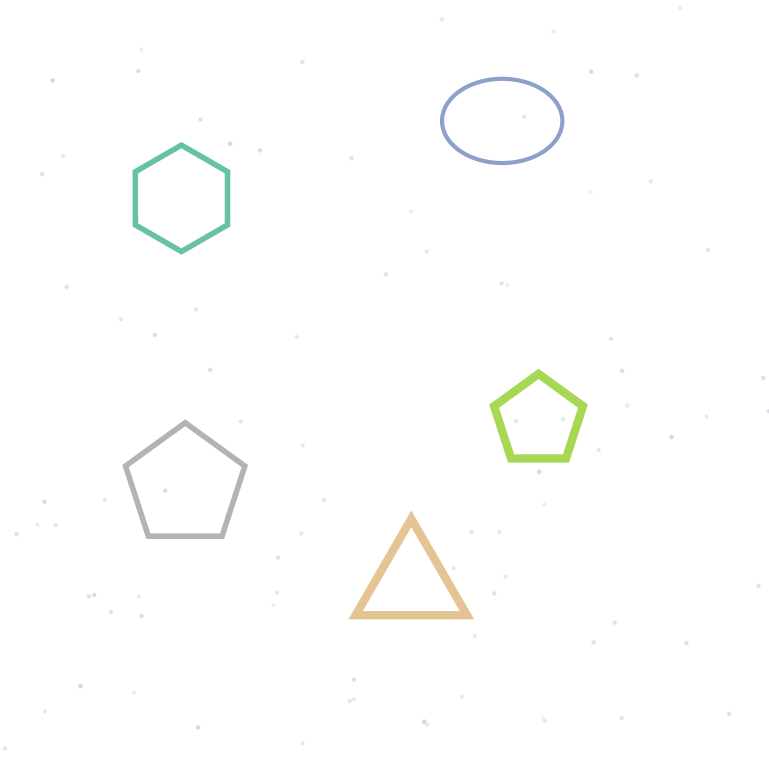[{"shape": "hexagon", "thickness": 2, "radius": 0.35, "center": [0.236, 0.742]}, {"shape": "oval", "thickness": 1.5, "radius": 0.39, "center": [0.652, 0.843]}, {"shape": "pentagon", "thickness": 3, "radius": 0.3, "center": [0.699, 0.454]}, {"shape": "triangle", "thickness": 3, "radius": 0.42, "center": [0.534, 0.243]}, {"shape": "pentagon", "thickness": 2, "radius": 0.41, "center": [0.24, 0.37]}]